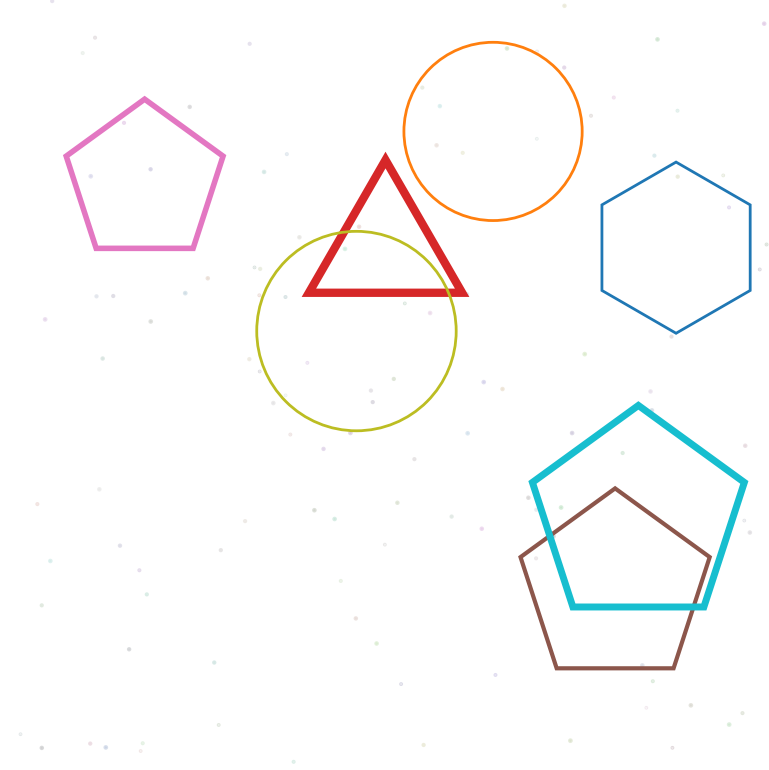[{"shape": "hexagon", "thickness": 1, "radius": 0.56, "center": [0.878, 0.678]}, {"shape": "circle", "thickness": 1, "radius": 0.58, "center": [0.64, 0.829]}, {"shape": "triangle", "thickness": 3, "radius": 0.57, "center": [0.501, 0.677]}, {"shape": "pentagon", "thickness": 1.5, "radius": 0.65, "center": [0.799, 0.237]}, {"shape": "pentagon", "thickness": 2, "radius": 0.54, "center": [0.188, 0.764]}, {"shape": "circle", "thickness": 1, "radius": 0.65, "center": [0.463, 0.57]}, {"shape": "pentagon", "thickness": 2.5, "radius": 0.72, "center": [0.829, 0.329]}]